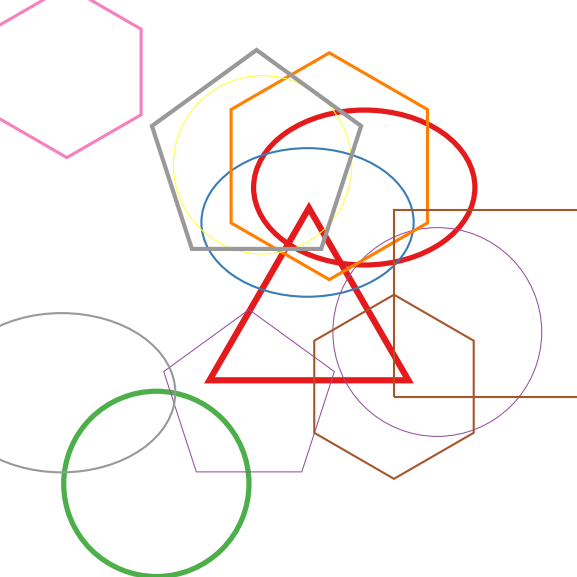[{"shape": "triangle", "thickness": 3, "radius": 0.99, "center": [0.535, 0.44]}, {"shape": "oval", "thickness": 2.5, "radius": 0.96, "center": [0.631, 0.674]}, {"shape": "oval", "thickness": 1, "radius": 0.92, "center": [0.533, 0.614]}, {"shape": "circle", "thickness": 2.5, "radius": 0.8, "center": [0.271, 0.161]}, {"shape": "circle", "thickness": 0.5, "radius": 0.9, "center": [0.757, 0.424]}, {"shape": "pentagon", "thickness": 0.5, "radius": 0.78, "center": [0.431, 0.308]}, {"shape": "hexagon", "thickness": 1.5, "radius": 0.98, "center": [0.57, 0.711]}, {"shape": "circle", "thickness": 0.5, "radius": 0.77, "center": [0.455, 0.714]}, {"shape": "hexagon", "thickness": 1, "radius": 0.8, "center": [0.682, 0.329]}, {"shape": "square", "thickness": 1, "radius": 0.81, "center": [0.844, 0.474]}, {"shape": "hexagon", "thickness": 1.5, "radius": 0.74, "center": [0.116, 0.875]}, {"shape": "pentagon", "thickness": 2, "radius": 0.95, "center": [0.444, 0.722]}, {"shape": "oval", "thickness": 1, "radius": 0.98, "center": [0.107, 0.319]}]